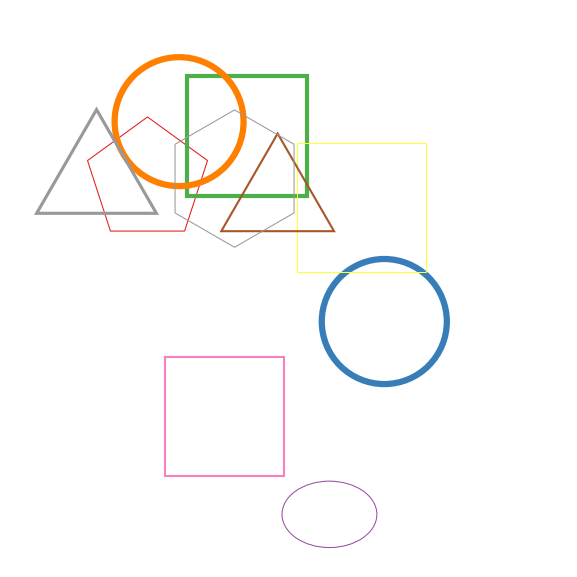[{"shape": "pentagon", "thickness": 0.5, "radius": 0.55, "center": [0.255, 0.687]}, {"shape": "circle", "thickness": 3, "radius": 0.54, "center": [0.665, 0.442]}, {"shape": "square", "thickness": 2, "radius": 0.52, "center": [0.427, 0.764]}, {"shape": "oval", "thickness": 0.5, "radius": 0.41, "center": [0.57, 0.108]}, {"shape": "circle", "thickness": 3, "radius": 0.56, "center": [0.31, 0.789]}, {"shape": "square", "thickness": 0.5, "radius": 0.56, "center": [0.626, 0.64]}, {"shape": "triangle", "thickness": 1, "radius": 0.56, "center": [0.481, 0.655]}, {"shape": "square", "thickness": 1, "radius": 0.52, "center": [0.389, 0.278]}, {"shape": "triangle", "thickness": 1.5, "radius": 0.6, "center": [0.167, 0.69]}, {"shape": "hexagon", "thickness": 0.5, "radius": 0.59, "center": [0.406, 0.69]}]